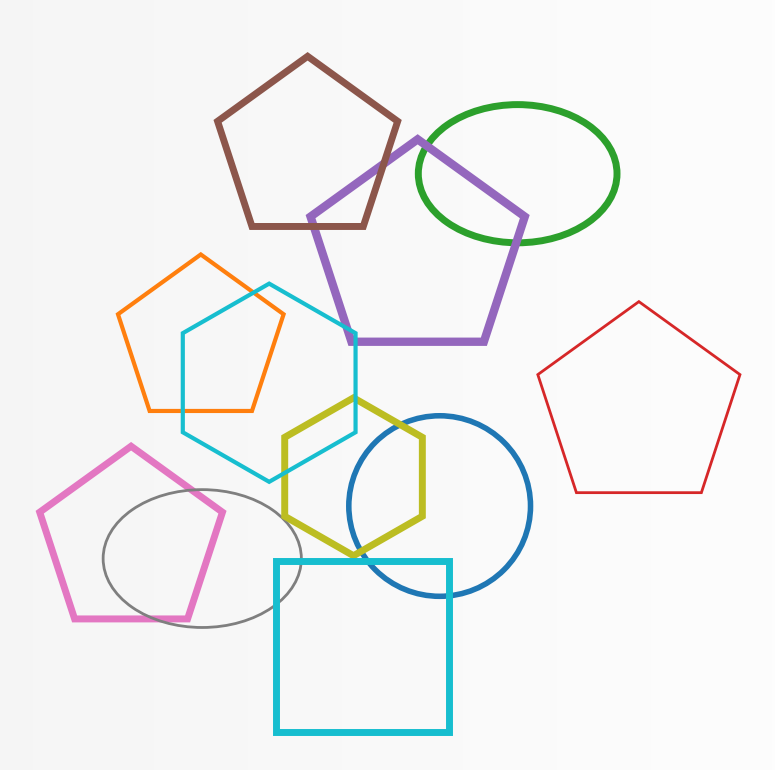[{"shape": "circle", "thickness": 2, "radius": 0.59, "center": [0.567, 0.343]}, {"shape": "pentagon", "thickness": 1.5, "radius": 0.56, "center": [0.259, 0.557]}, {"shape": "oval", "thickness": 2.5, "radius": 0.64, "center": [0.668, 0.774]}, {"shape": "pentagon", "thickness": 1, "radius": 0.69, "center": [0.824, 0.471]}, {"shape": "pentagon", "thickness": 3, "radius": 0.73, "center": [0.539, 0.674]}, {"shape": "pentagon", "thickness": 2.5, "radius": 0.61, "center": [0.397, 0.805]}, {"shape": "pentagon", "thickness": 2.5, "radius": 0.62, "center": [0.169, 0.296]}, {"shape": "oval", "thickness": 1, "radius": 0.64, "center": [0.261, 0.275]}, {"shape": "hexagon", "thickness": 2.5, "radius": 0.51, "center": [0.456, 0.381]}, {"shape": "square", "thickness": 2.5, "radius": 0.56, "center": [0.468, 0.161]}, {"shape": "hexagon", "thickness": 1.5, "radius": 0.64, "center": [0.347, 0.503]}]